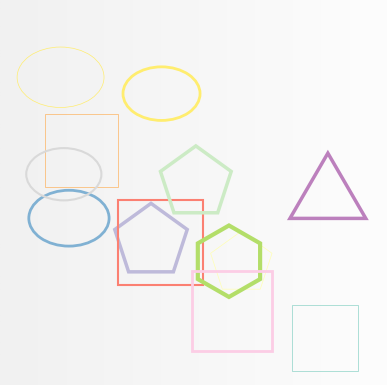[{"shape": "square", "thickness": 0.5, "radius": 0.43, "center": [0.839, 0.122]}, {"shape": "pentagon", "thickness": 0.5, "radius": 0.42, "center": [0.623, 0.316]}, {"shape": "pentagon", "thickness": 2.5, "radius": 0.49, "center": [0.39, 0.373]}, {"shape": "square", "thickness": 1.5, "radius": 0.55, "center": [0.415, 0.371]}, {"shape": "oval", "thickness": 2, "radius": 0.52, "center": [0.178, 0.433]}, {"shape": "square", "thickness": 0.5, "radius": 0.47, "center": [0.211, 0.61]}, {"shape": "hexagon", "thickness": 3, "radius": 0.46, "center": [0.591, 0.322]}, {"shape": "square", "thickness": 2, "radius": 0.51, "center": [0.598, 0.192]}, {"shape": "oval", "thickness": 1.5, "radius": 0.48, "center": [0.165, 0.547]}, {"shape": "triangle", "thickness": 2.5, "radius": 0.56, "center": [0.846, 0.489]}, {"shape": "pentagon", "thickness": 2.5, "radius": 0.48, "center": [0.505, 0.525]}, {"shape": "oval", "thickness": 2, "radius": 0.5, "center": [0.417, 0.757]}, {"shape": "oval", "thickness": 0.5, "radius": 0.56, "center": [0.156, 0.799]}]